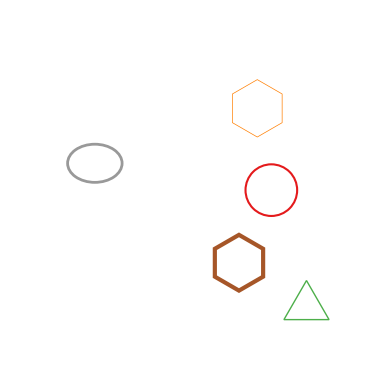[{"shape": "circle", "thickness": 1.5, "radius": 0.34, "center": [0.705, 0.506]}, {"shape": "triangle", "thickness": 1, "radius": 0.34, "center": [0.796, 0.204]}, {"shape": "hexagon", "thickness": 0.5, "radius": 0.37, "center": [0.668, 0.719]}, {"shape": "hexagon", "thickness": 3, "radius": 0.36, "center": [0.621, 0.318]}, {"shape": "oval", "thickness": 2, "radius": 0.35, "center": [0.246, 0.576]}]